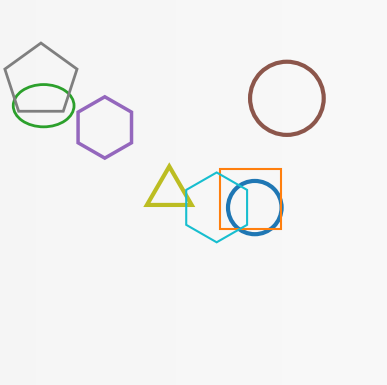[{"shape": "circle", "thickness": 3, "radius": 0.35, "center": [0.658, 0.461]}, {"shape": "square", "thickness": 1.5, "radius": 0.39, "center": [0.647, 0.483]}, {"shape": "oval", "thickness": 2, "radius": 0.39, "center": [0.113, 0.725]}, {"shape": "hexagon", "thickness": 2.5, "radius": 0.4, "center": [0.27, 0.669]}, {"shape": "circle", "thickness": 3, "radius": 0.48, "center": [0.74, 0.745]}, {"shape": "pentagon", "thickness": 2, "radius": 0.49, "center": [0.106, 0.79]}, {"shape": "triangle", "thickness": 3, "radius": 0.33, "center": [0.437, 0.501]}, {"shape": "hexagon", "thickness": 1.5, "radius": 0.45, "center": [0.559, 0.461]}]